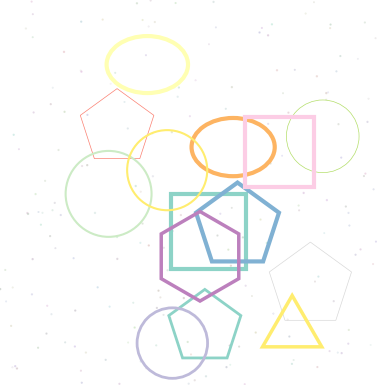[{"shape": "square", "thickness": 3, "radius": 0.49, "center": [0.541, 0.398]}, {"shape": "pentagon", "thickness": 2, "radius": 0.49, "center": [0.532, 0.15]}, {"shape": "oval", "thickness": 3, "radius": 0.53, "center": [0.383, 0.832]}, {"shape": "circle", "thickness": 2, "radius": 0.46, "center": [0.448, 0.109]}, {"shape": "pentagon", "thickness": 0.5, "radius": 0.5, "center": [0.304, 0.669]}, {"shape": "pentagon", "thickness": 3, "radius": 0.57, "center": [0.617, 0.413]}, {"shape": "oval", "thickness": 3, "radius": 0.54, "center": [0.606, 0.618]}, {"shape": "circle", "thickness": 0.5, "radius": 0.47, "center": [0.838, 0.646]}, {"shape": "square", "thickness": 3, "radius": 0.45, "center": [0.725, 0.605]}, {"shape": "pentagon", "thickness": 0.5, "radius": 0.56, "center": [0.806, 0.259]}, {"shape": "hexagon", "thickness": 2.5, "radius": 0.58, "center": [0.519, 0.334]}, {"shape": "circle", "thickness": 1.5, "radius": 0.56, "center": [0.282, 0.496]}, {"shape": "circle", "thickness": 1.5, "radius": 0.52, "center": [0.434, 0.558]}, {"shape": "triangle", "thickness": 2.5, "radius": 0.44, "center": [0.759, 0.144]}]